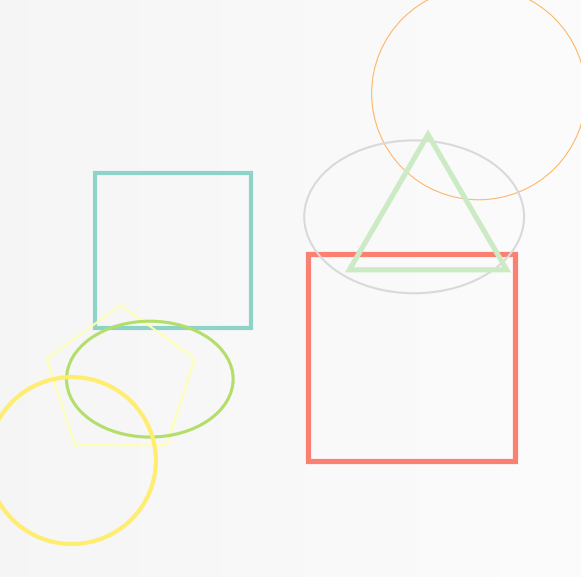[{"shape": "square", "thickness": 2, "radius": 0.67, "center": [0.297, 0.565]}, {"shape": "pentagon", "thickness": 1, "radius": 0.67, "center": [0.208, 0.337]}, {"shape": "square", "thickness": 2.5, "radius": 0.89, "center": [0.708, 0.38]}, {"shape": "circle", "thickness": 0.5, "radius": 0.92, "center": [0.824, 0.837]}, {"shape": "oval", "thickness": 1.5, "radius": 0.72, "center": [0.258, 0.343]}, {"shape": "oval", "thickness": 1, "radius": 0.95, "center": [0.713, 0.624]}, {"shape": "triangle", "thickness": 2.5, "radius": 0.78, "center": [0.736, 0.61]}, {"shape": "circle", "thickness": 2, "radius": 0.72, "center": [0.124, 0.202]}]